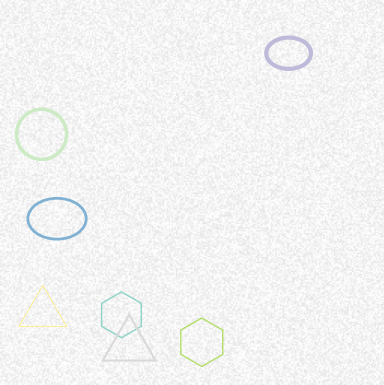[{"shape": "hexagon", "thickness": 1, "radius": 0.3, "center": [0.315, 0.182]}, {"shape": "oval", "thickness": 3, "radius": 0.29, "center": [0.75, 0.862]}, {"shape": "oval", "thickness": 2, "radius": 0.38, "center": [0.148, 0.432]}, {"shape": "hexagon", "thickness": 1, "radius": 0.31, "center": [0.524, 0.111]}, {"shape": "triangle", "thickness": 1.5, "radius": 0.4, "center": [0.336, 0.103]}, {"shape": "circle", "thickness": 2.5, "radius": 0.33, "center": [0.108, 0.651]}, {"shape": "triangle", "thickness": 0.5, "radius": 0.36, "center": [0.111, 0.188]}]